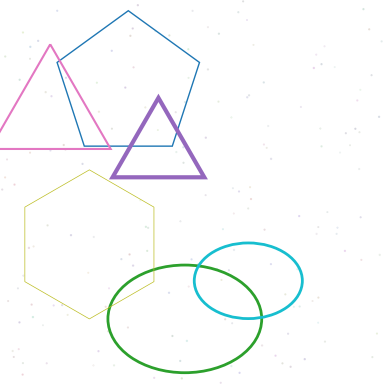[{"shape": "pentagon", "thickness": 1, "radius": 0.97, "center": [0.333, 0.778]}, {"shape": "oval", "thickness": 2, "radius": 1.0, "center": [0.48, 0.172]}, {"shape": "triangle", "thickness": 3, "radius": 0.69, "center": [0.412, 0.608]}, {"shape": "triangle", "thickness": 1.5, "radius": 0.91, "center": [0.13, 0.704]}, {"shape": "hexagon", "thickness": 0.5, "radius": 0.97, "center": [0.232, 0.365]}, {"shape": "oval", "thickness": 2, "radius": 0.7, "center": [0.645, 0.271]}]